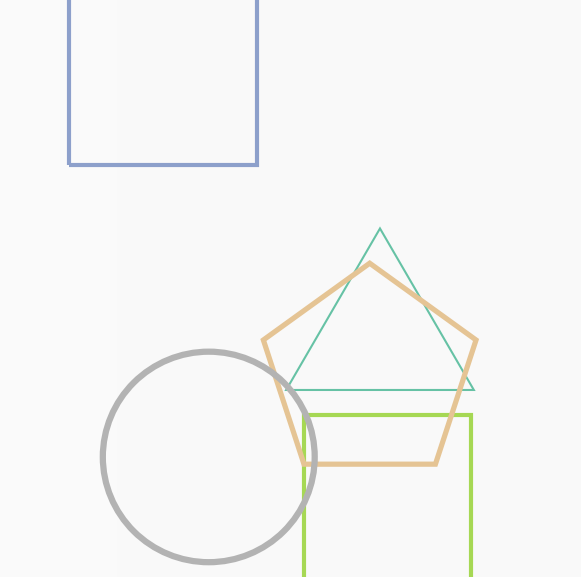[{"shape": "triangle", "thickness": 1, "radius": 0.93, "center": [0.654, 0.417]}, {"shape": "square", "thickness": 2, "radius": 0.81, "center": [0.28, 0.875]}, {"shape": "square", "thickness": 2, "radius": 0.72, "center": [0.667, 0.137]}, {"shape": "pentagon", "thickness": 2.5, "radius": 0.96, "center": [0.636, 0.351]}, {"shape": "circle", "thickness": 3, "radius": 0.91, "center": [0.359, 0.208]}]